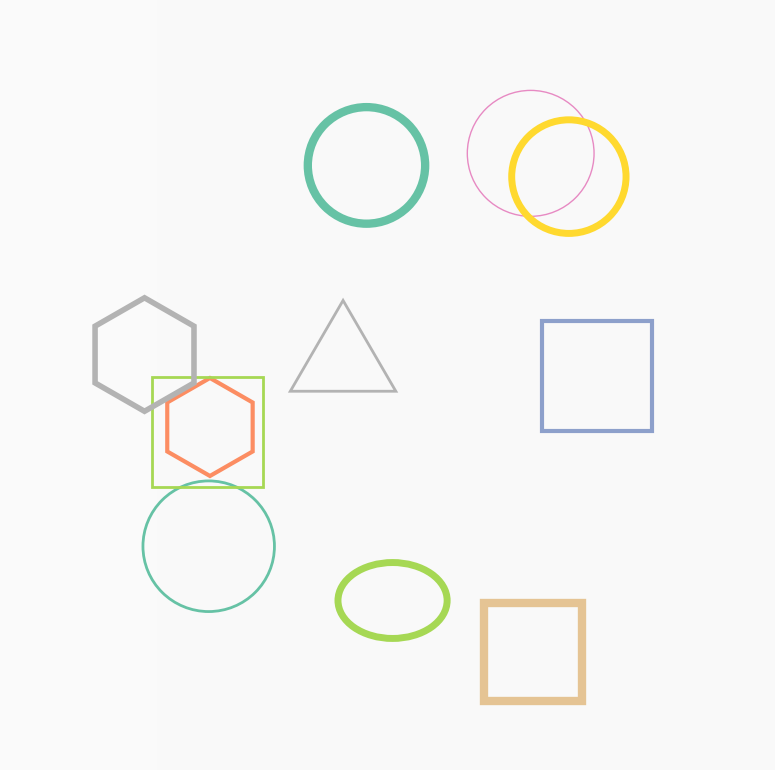[{"shape": "circle", "thickness": 1, "radius": 0.42, "center": [0.269, 0.291]}, {"shape": "circle", "thickness": 3, "radius": 0.38, "center": [0.473, 0.785]}, {"shape": "hexagon", "thickness": 1.5, "radius": 0.32, "center": [0.271, 0.445]}, {"shape": "square", "thickness": 1.5, "radius": 0.36, "center": [0.77, 0.512]}, {"shape": "circle", "thickness": 0.5, "radius": 0.41, "center": [0.685, 0.801]}, {"shape": "oval", "thickness": 2.5, "radius": 0.35, "center": [0.507, 0.22]}, {"shape": "square", "thickness": 1, "radius": 0.36, "center": [0.268, 0.439]}, {"shape": "circle", "thickness": 2.5, "radius": 0.37, "center": [0.734, 0.771]}, {"shape": "square", "thickness": 3, "radius": 0.32, "center": [0.688, 0.153]}, {"shape": "triangle", "thickness": 1, "radius": 0.39, "center": [0.443, 0.531]}, {"shape": "hexagon", "thickness": 2, "radius": 0.37, "center": [0.186, 0.54]}]